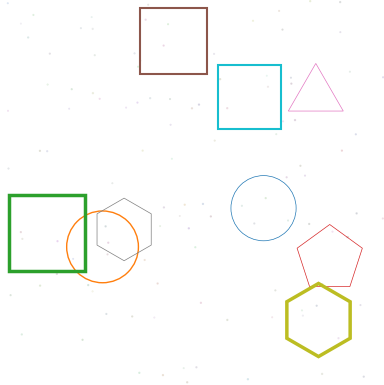[{"shape": "circle", "thickness": 0.5, "radius": 0.42, "center": [0.684, 0.459]}, {"shape": "circle", "thickness": 1, "radius": 0.47, "center": [0.266, 0.359]}, {"shape": "square", "thickness": 2.5, "radius": 0.49, "center": [0.122, 0.395]}, {"shape": "pentagon", "thickness": 0.5, "radius": 0.45, "center": [0.856, 0.328]}, {"shape": "square", "thickness": 1.5, "radius": 0.43, "center": [0.45, 0.893]}, {"shape": "triangle", "thickness": 0.5, "radius": 0.41, "center": [0.82, 0.753]}, {"shape": "hexagon", "thickness": 0.5, "radius": 0.41, "center": [0.322, 0.404]}, {"shape": "hexagon", "thickness": 2.5, "radius": 0.47, "center": [0.827, 0.169]}, {"shape": "square", "thickness": 1.5, "radius": 0.41, "center": [0.648, 0.748]}]